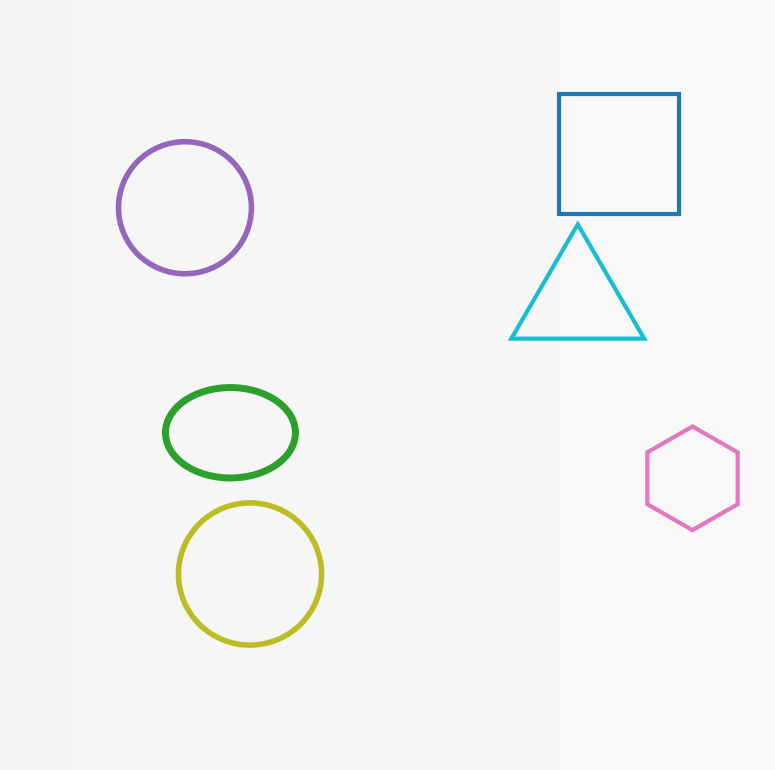[{"shape": "square", "thickness": 1.5, "radius": 0.39, "center": [0.799, 0.8]}, {"shape": "oval", "thickness": 2.5, "radius": 0.42, "center": [0.297, 0.438]}, {"shape": "circle", "thickness": 2, "radius": 0.43, "center": [0.239, 0.73]}, {"shape": "hexagon", "thickness": 1.5, "radius": 0.34, "center": [0.894, 0.379]}, {"shape": "circle", "thickness": 2, "radius": 0.46, "center": [0.323, 0.255]}, {"shape": "triangle", "thickness": 1.5, "radius": 0.49, "center": [0.745, 0.61]}]